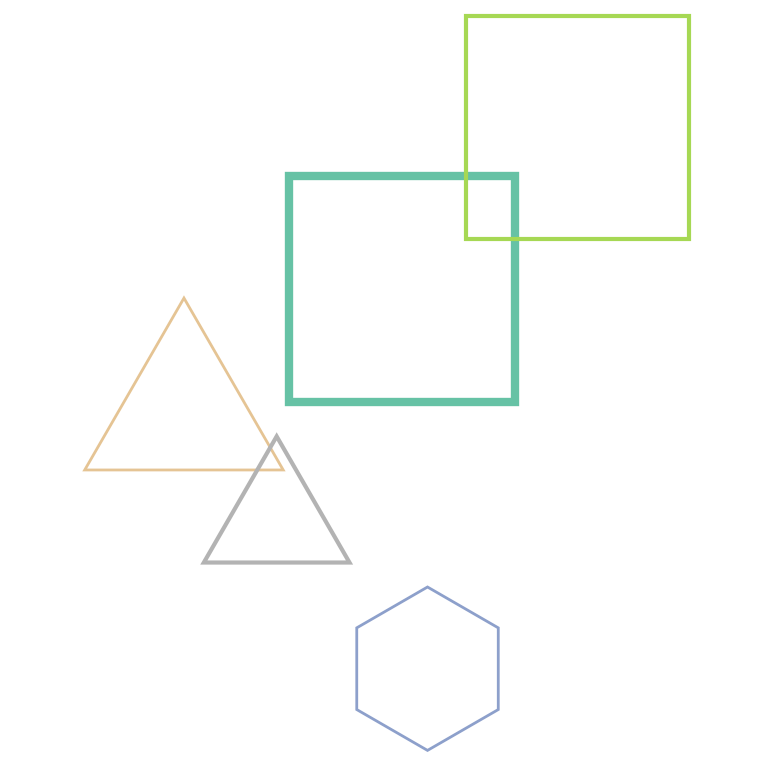[{"shape": "square", "thickness": 3, "radius": 0.73, "center": [0.522, 0.625]}, {"shape": "hexagon", "thickness": 1, "radius": 0.53, "center": [0.555, 0.132]}, {"shape": "square", "thickness": 1.5, "radius": 0.73, "center": [0.75, 0.834]}, {"shape": "triangle", "thickness": 1, "radius": 0.74, "center": [0.239, 0.464]}, {"shape": "triangle", "thickness": 1.5, "radius": 0.55, "center": [0.359, 0.324]}]